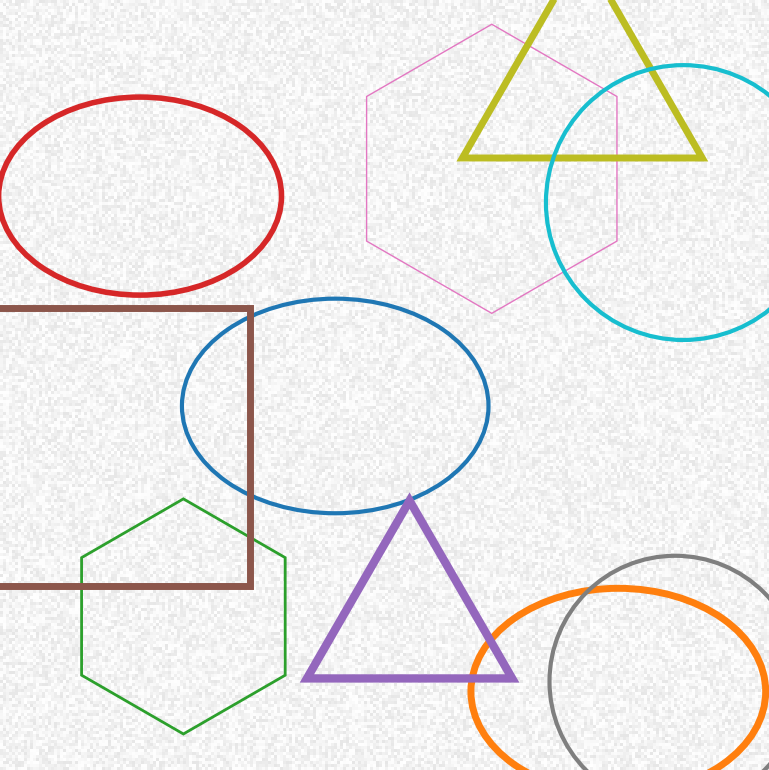[{"shape": "oval", "thickness": 1.5, "radius": 1.0, "center": [0.435, 0.473]}, {"shape": "oval", "thickness": 2.5, "radius": 0.96, "center": [0.803, 0.102]}, {"shape": "hexagon", "thickness": 1, "radius": 0.76, "center": [0.238, 0.199]}, {"shape": "oval", "thickness": 2, "radius": 0.92, "center": [0.182, 0.745]}, {"shape": "triangle", "thickness": 3, "radius": 0.77, "center": [0.532, 0.196]}, {"shape": "square", "thickness": 2.5, "radius": 0.9, "center": [0.144, 0.42]}, {"shape": "hexagon", "thickness": 0.5, "radius": 0.94, "center": [0.639, 0.781]}, {"shape": "circle", "thickness": 1.5, "radius": 0.82, "center": [0.877, 0.115]}, {"shape": "triangle", "thickness": 2.5, "radius": 0.9, "center": [0.756, 0.885]}, {"shape": "circle", "thickness": 1.5, "radius": 0.89, "center": [0.887, 0.737]}]